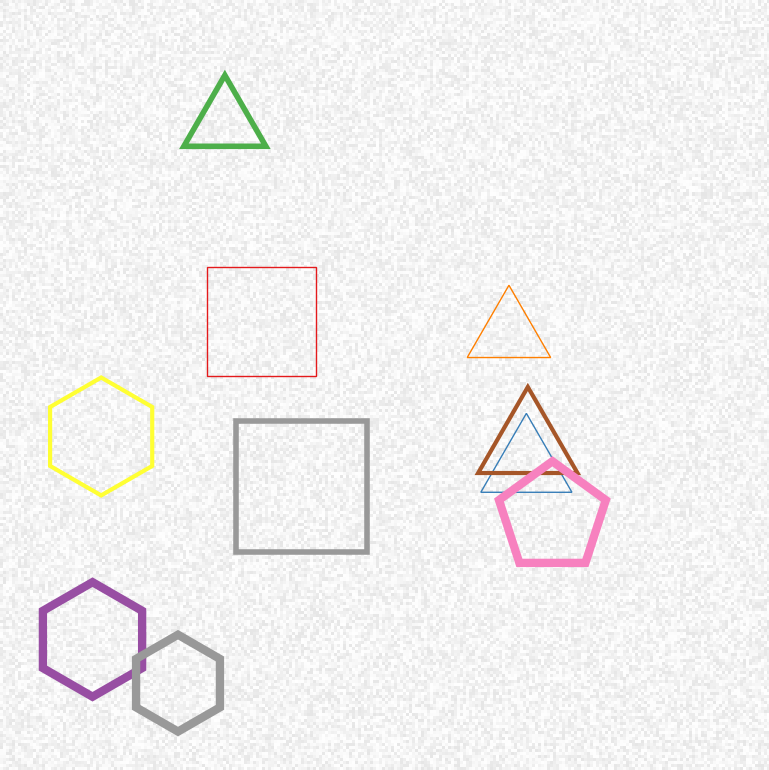[{"shape": "square", "thickness": 0.5, "radius": 0.35, "center": [0.34, 0.582]}, {"shape": "triangle", "thickness": 0.5, "radius": 0.34, "center": [0.684, 0.395]}, {"shape": "triangle", "thickness": 2, "radius": 0.31, "center": [0.292, 0.841]}, {"shape": "hexagon", "thickness": 3, "radius": 0.37, "center": [0.12, 0.17]}, {"shape": "triangle", "thickness": 0.5, "radius": 0.31, "center": [0.661, 0.567]}, {"shape": "hexagon", "thickness": 1.5, "radius": 0.38, "center": [0.131, 0.433]}, {"shape": "triangle", "thickness": 1.5, "radius": 0.37, "center": [0.685, 0.423]}, {"shape": "pentagon", "thickness": 3, "radius": 0.36, "center": [0.717, 0.328]}, {"shape": "square", "thickness": 2, "radius": 0.42, "center": [0.392, 0.368]}, {"shape": "hexagon", "thickness": 3, "radius": 0.31, "center": [0.231, 0.113]}]